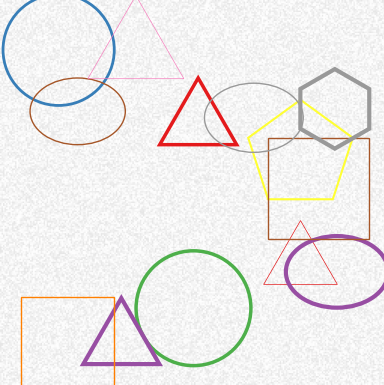[{"shape": "triangle", "thickness": 0.5, "radius": 0.55, "center": [0.781, 0.317]}, {"shape": "triangle", "thickness": 2.5, "radius": 0.58, "center": [0.515, 0.682]}, {"shape": "circle", "thickness": 2, "radius": 0.72, "center": [0.152, 0.871]}, {"shape": "circle", "thickness": 2.5, "radius": 0.75, "center": [0.503, 0.199]}, {"shape": "oval", "thickness": 3, "radius": 0.66, "center": [0.875, 0.294]}, {"shape": "triangle", "thickness": 3, "radius": 0.57, "center": [0.315, 0.111]}, {"shape": "square", "thickness": 1, "radius": 0.6, "center": [0.176, 0.108]}, {"shape": "pentagon", "thickness": 1.5, "radius": 0.71, "center": [0.78, 0.598]}, {"shape": "square", "thickness": 1, "radius": 0.65, "center": [0.828, 0.51]}, {"shape": "oval", "thickness": 1, "radius": 0.62, "center": [0.202, 0.711]}, {"shape": "triangle", "thickness": 0.5, "radius": 0.72, "center": [0.353, 0.868]}, {"shape": "hexagon", "thickness": 3, "radius": 0.52, "center": [0.87, 0.717]}, {"shape": "oval", "thickness": 1, "radius": 0.64, "center": [0.659, 0.694]}]